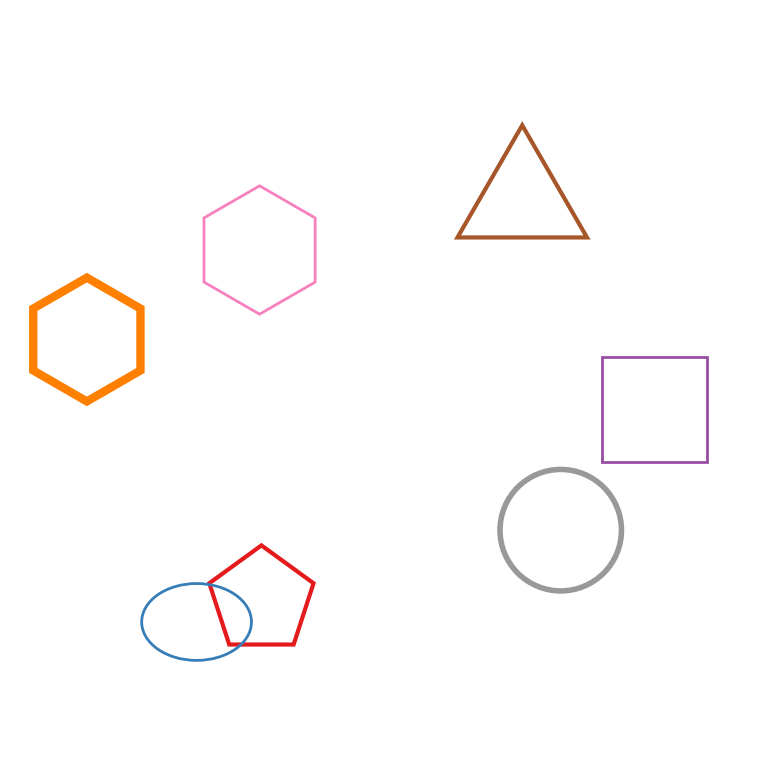[{"shape": "pentagon", "thickness": 1.5, "radius": 0.36, "center": [0.34, 0.221]}, {"shape": "oval", "thickness": 1, "radius": 0.36, "center": [0.255, 0.192]}, {"shape": "square", "thickness": 1, "radius": 0.34, "center": [0.851, 0.468]}, {"shape": "hexagon", "thickness": 3, "radius": 0.4, "center": [0.113, 0.559]}, {"shape": "triangle", "thickness": 1.5, "radius": 0.49, "center": [0.678, 0.74]}, {"shape": "hexagon", "thickness": 1, "radius": 0.42, "center": [0.337, 0.675]}, {"shape": "circle", "thickness": 2, "radius": 0.39, "center": [0.728, 0.311]}]